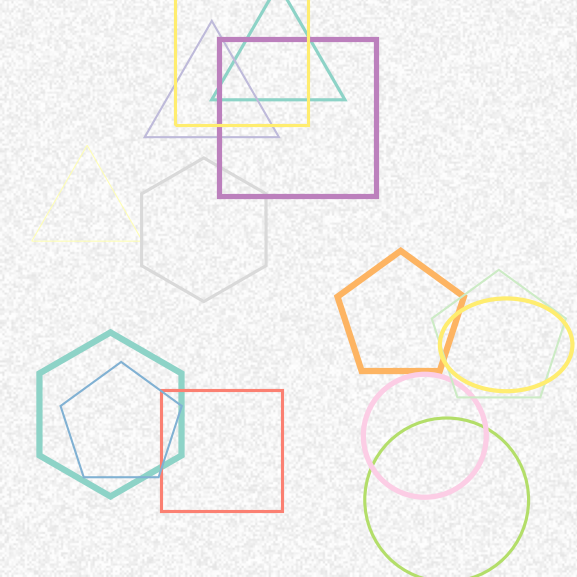[{"shape": "hexagon", "thickness": 3, "radius": 0.71, "center": [0.191, 0.282]}, {"shape": "triangle", "thickness": 1.5, "radius": 0.67, "center": [0.482, 0.893]}, {"shape": "triangle", "thickness": 0.5, "radius": 0.55, "center": [0.151, 0.637]}, {"shape": "triangle", "thickness": 1, "radius": 0.67, "center": [0.367, 0.829]}, {"shape": "square", "thickness": 1.5, "radius": 0.52, "center": [0.384, 0.22]}, {"shape": "pentagon", "thickness": 1, "radius": 0.55, "center": [0.21, 0.262]}, {"shape": "pentagon", "thickness": 3, "radius": 0.58, "center": [0.694, 0.45]}, {"shape": "circle", "thickness": 1.5, "radius": 0.71, "center": [0.773, 0.133]}, {"shape": "circle", "thickness": 2.5, "radius": 0.53, "center": [0.736, 0.245]}, {"shape": "hexagon", "thickness": 1.5, "radius": 0.62, "center": [0.353, 0.601]}, {"shape": "square", "thickness": 2.5, "radius": 0.68, "center": [0.516, 0.796]}, {"shape": "pentagon", "thickness": 1, "radius": 0.61, "center": [0.864, 0.41]}, {"shape": "square", "thickness": 1.5, "radius": 0.57, "center": [0.418, 0.898]}, {"shape": "oval", "thickness": 2, "radius": 0.57, "center": [0.876, 0.402]}]